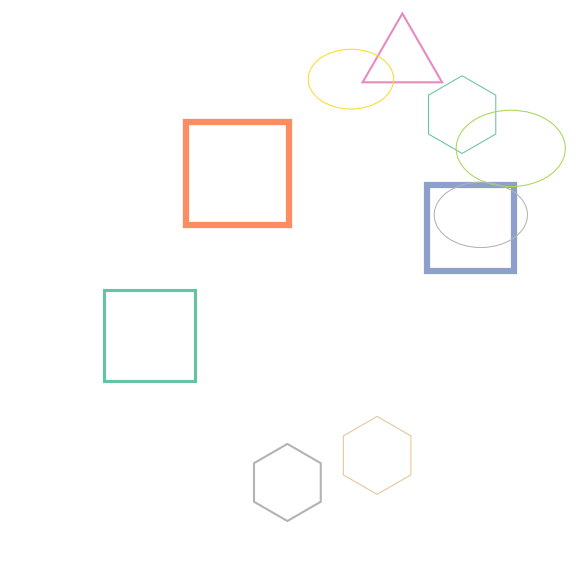[{"shape": "hexagon", "thickness": 0.5, "radius": 0.34, "center": [0.8, 0.801]}, {"shape": "square", "thickness": 1.5, "radius": 0.4, "center": [0.259, 0.418]}, {"shape": "square", "thickness": 3, "radius": 0.45, "center": [0.412, 0.698]}, {"shape": "square", "thickness": 3, "radius": 0.38, "center": [0.814, 0.604]}, {"shape": "triangle", "thickness": 1, "radius": 0.4, "center": [0.697, 0.896]}, {"shape": "oval", "thickness": 0.5, "radius": 0.47, "center": [0.884, 0.742]}, {"shape": "oval", "thickness": 0.5, "radius": 0.37, "center": [0.608, 0.862]}, {"shape": "hexagon", "thickness": 0.5, "radius": 0.34, "center": [0.653, 0.211]}, {"shape": "hexagon", "thickness": 1, "radius": 0.33, "center": [0.498, 0.164]}, {"shape": "oval", "thickness": 0.5, "radius": 0.4, "center": [0.833, 0.627]}]